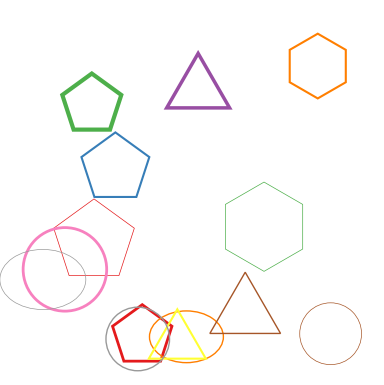[{"shape": "pentagon", "thickness": 0.5, "radius": 0.55, "center": [0.244, 0.373]}, {"shape": "pentagon", "thickness": 2, "radius": 0.41, "center": [0.369, 0.128]}, {"shape": "pentagon", "thickness": 1.5, "radius": 0.46, "center": [0.3, 0.563]}, {"shape": "pentagon", "thickness": 3, "radius": 0.4, "center": [0.238, 0.728]}, {"shape": "hexagon", "thickness": 0.5, "radius": 0.58, "center": [0.686, 0.411]}, {"shape": "triangle", "thickness": 2.5, "radius": 0.47, "center": [0.515, 0.767]}, {"shape": "hexagon", "thickness": 1.5, "radius": 0.42, "center": [0.825, 0.828]}, {"shape": "oval", "thickness": 1, "radius": 0.48, "center": [0.484, 0.125]}, {"shape": "triangle", "thickness": 1.5, "radius": 0.43, "center": [0.461, 0.111]}, {"shape": "triangle", "thickness": 1, "radius": 0.53, "center": [0.637, 0.187]}, {"shape": "circle", "thickness": 0.5, "radius": 0.4, "center": [0.859, 0.133]}, {"shape": "circle", "thickness": 2, "radius": 0.54, "center": [0.169, 0.3]}, {"shape": "circle", "thickness": 1, "radius": 0.41, "center": [0.358, 0.12]}, {"shape": "oval", "thickness": 0.5, "radius": 0.56, "center": [0.111, 0.274]}]